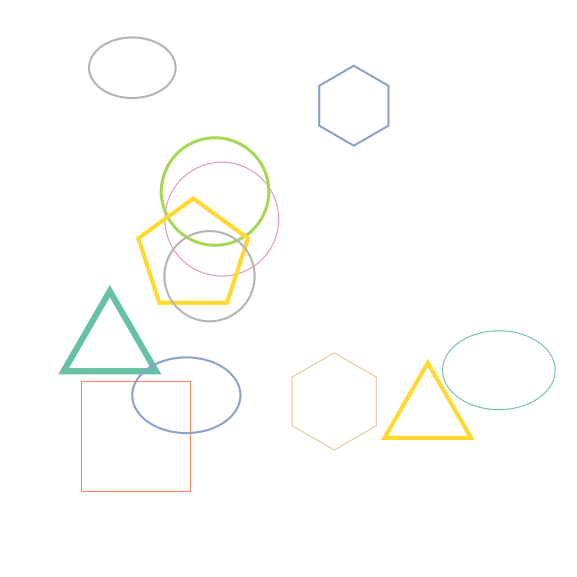[{"shape": "oval", "thickness": 0.5, "radius": 0.49, "center": [0.864, 0.358]}, {"shape": "triangle", "thickness": 3, "radius": 0.46, "center": [0.19, 0.403]}, {"shape": "square", "thickness": 0.5, "radius": 0.47, "center": [0.235, 0.244]}, {"shape": "hexagon", "thickness": 1, "radius": 0.35, "center": [0.613, 0.816]}, {"shape": "oval", "thickness": 1, "radius": 0.47, "center": [0.323, 0.315]}, {"shape": "circle", "thickness": 0.5, "radius": 0.49, "center": [0.384, 0.62]}, {"shape": "circle", "thickness": 1.5, "radius": 0.47, "center": [0.372, 0.667]}, {"shape": "pentagon", "thickness": 2, "radius": 0.5, "center": [0.335, 0.556]}, {"shape": "triangle", "thickness": 2, "radius": 0.43, "center": [0.741, 0.284]}, {"shape": "hexagon", "thickness": 0.5, "radius": 0.42, "center": [0.579, 0.304]}, {"shape": "oval", "thickness": 1, "radius": 0.37, "center": [0.229, 0.882]}, {"shape": "circle", "thickness": 1, "radius": 0.39, "center": [0.363, 0.521]}]